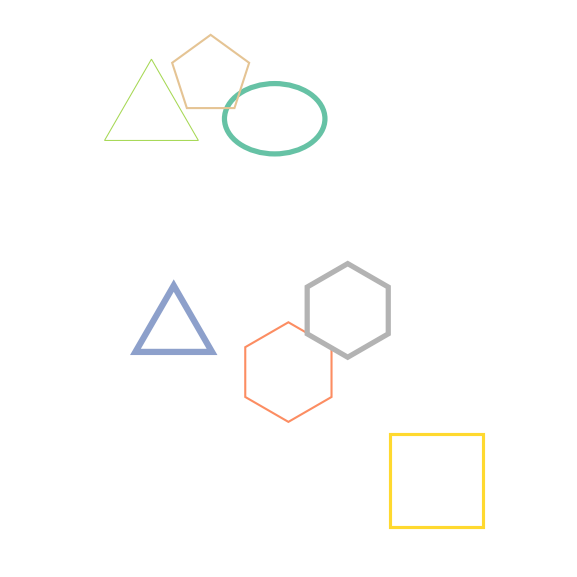[{"shape": "oval", "thickness": 2.5, "radius": 0.43, "center": [0.476, 0.794]}, {"shape": "hexagon", "thickness": 1, "radius": 0.43, "center": [0.499, 0.355]}, {"shape": "triangle", "thickness": 3, "radius": 0.38, "center": [0.301, 0.428]}, {"shape": "triangle", "thickness": 0.5, "radius": 0.47, "center": [0.262, 0.803]}, {"shape": "square", "thickness": 1.5, "radius": 0.4, "center": [0.757, 0.168]}, {"shape": "pentagon", "thickness": 1, "radius": 0.35, "center": [0.365, 0.869]}, {"shape": "hexagon", "thickness": 2.5, "radius": 0.41, "center": [0.602, 0.462]}]